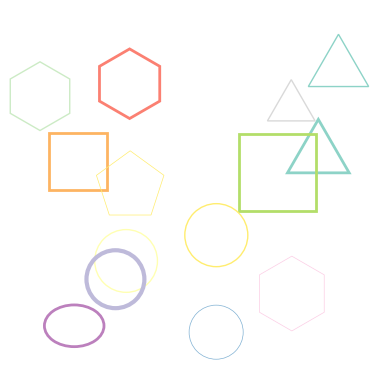[{"shape": "triangle", "thickness": 2, "radius": 0.46, "center": [0.827, 0.597]}, {"shape": "triangle", "thickness": 1, "radius": 0.45, "center": [0.879, 0.82]}, {"shape": "circle", "thickness": 1, "radius": 0.41, "center": [0.328, 0.322]}, {"shape": "circle", "thickness": 3, "radius": 0.38, "center": [0.3, 0.275]}, {"shape": "hexagon", "thickness": 2, "radius": 0.45, "center": [0.337, 0.783]}, {"shape": "circle", "thickness": 0.5, "radius": 0.35, "center": [0.561, 0.137]}, {"shape": "square", "thickness": 2, "radius": 0.37, "center": [0.202, 0.58]}, {"shape": "square", "thickness": 2, "radius": 0.5, "center": [0.721, 0.553]}, {"shape": "hexagon", "thickness": 0.5, "radius": 0.49, "center": [0.758, 0.238]}, {"shape": "triangle", "thickness": 1, "radius": 0.36, "center": [0.756, 0.722]}, {"shape": "oval", "thickness": 2, "radius": 0.39, "center": [0.193, 0.154]}, {"shape": "hexagon", "thickness": 1, "radius": 0.45, "center": [0.104, 0.75]}, {"shape": "pentagon", "thickness": 0.5, "radius": 0.46, "center": [0.338, 0.516]}, {"shape": "circle", "thickness": 1, "radius": 0.41, "center": [0.562, 0.389]}]